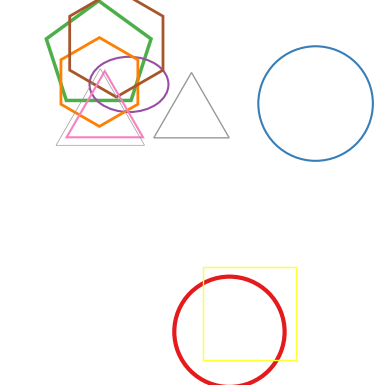[{"shape": "circle", "thickness": 3, "radius": 0.72, "center": [0.596, 0.138]}, {"shape": "circle", "thickness": 1.5, "radius": 0.74, "center": [0.82, 0.731]}, {"shape": "pentagon", "thickness": 2.5, "radius": 0.72, "center": [0.256, 0.855]}, {"shape": "oval", "thickness": 1.5, "radius": 0.51, "center": [0.335, 0.781]}, {"shape": "hexagon", "thickness": 2, "radius": 0.58, "center": [0.258, 0.787]}, {"shape": "square", "thickness": 1, "radius": 0.6, "center": [0.648, 0.187]}, {"shape": "hexagon", "thickness": 2, "radius": 0.7, "center": [0.302, 0.888]}, {"shape": "triangle", "thickness": 1.5, "radius": 0.57, "center": [0.272, 0.701]}, {"shape": "triangle", "thickness": 0.5, "radius": 0.66, "center": [0.261, 0.689]}, {"shape": "triangle", "thickness": 1, "radius": 0.57, "center": [0.497, 0.699]}]